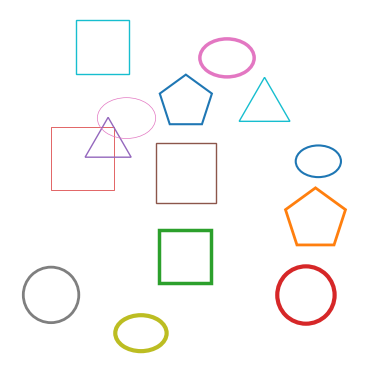[{"shape": "pentagon", "thickness": 1.5, "radius": 0.36, "center": [0.483, 0.735]}, {"shape": "oval", "thickness": 1.5, "radius": 0.29, "center": [0.827, 0.581]}, {"shape": "pentagon", "thickness": 2, "radius": 0.41, "center": [0.819, 0.43]}, {"shape": "square", "thickness": 2.5, "radius": 0.34, "center": [0.48, 0.334]}, {"shape": "circle", "thickness": 3, "radius": 0.37, "center": [0.795, 0.234]}, {"shape": "square", "thickness": 0.5, "radius": 0.41, "center": [0.215, 0.588]}, {"shape": "triangle", "thickness": 1, "radius": 0.35, "center": [0.281, 0.626]}, {"shape": "square", "thickness": 1, "radius": 0.39, "center": [0.483, 0.551]}, {"shape": "oval", "thickness": 2.5, "radius": 0.35, "center": [0.59, 0.85]}, {"shape": "oval", "thickness": 0.5, "radius": 0.38, "center": [0.329, 0.693]}, {"shape": "circle", "thickness": 2, "radius": 0.36, "center": [0.133, 0.234]}, {"shape": "oval", "thickness": 3, "radius": 0.33, "center": [0.366, 0.135]}, {"shape": "triangle", "thickness": 1, "radius": 0.38, "center": [0.687, 0.723]}, {"shape": "square", "thickness": 1, "radius": 0.35, "center": [0.266, 0.878]}]